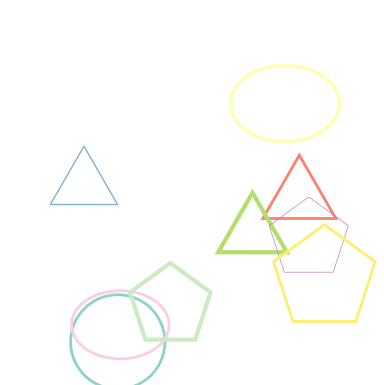[{"shape": "circle", "thickness": 2, "radius": 0.61, "center": [0.306, 0.112]}, {"shape": "oval", "thickness": 2.5, "radius": 0.71, "center": [0.74, 0.731]}, {"shape": "triangle", "thickness": 2, "radius": 0.55, "center": [0.777, 0.487]}, {"shape": "triangle", "thickness": 1, "radius": 0.5, "center": [0.218, 0.519]}, {"shape": "triangle", "thickness": 3, "radius": 0.51, "center": [0.656, 0.396]}, {"shape": "oval", "thickness": 2, "radius": 0.63, "center": [0.312, 0.156]}, {"shape": "pentagon", "thickness": 0.5, "radius": 0.54, "center": [0.802, 0.38]}, {"shape": "pentagon", "thickness": 3, "radius": 0.55, "center": [0.442, 0.207]}, {"shape": "pentagon", "thickness": 2, "radius": 0.69, "center": [0.843, 0.277]}]